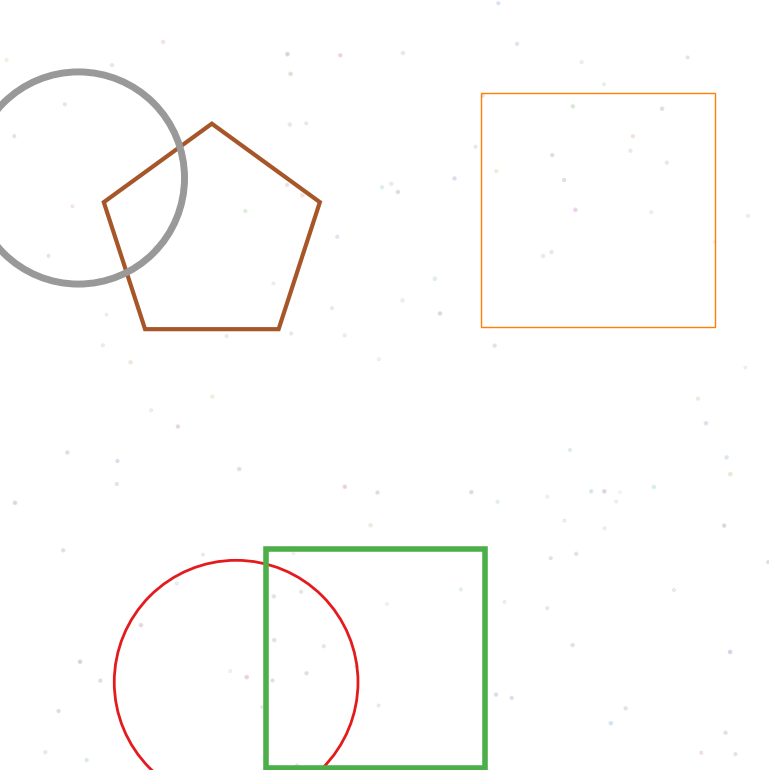[{"shape": "circle", "thickness": 1, "radius": 0.79, "center": [0.307, 0.114]}, {"shape": "square", "thickness": 2, "radius": 0.71, "center": [0.488, 0.145]}, {"shape": "square", "thickness": 0.5, "radius": 0.76, "center": [0.777, 0.727]}, {"shape": "pentagon", "thickness": 1.5, "radius": 0.74, "center": [0.275, 0.692]}, {"shape": "circle", "thickness": 2.5, "radius": 0.69, "center": [0.102, 0.769]}]